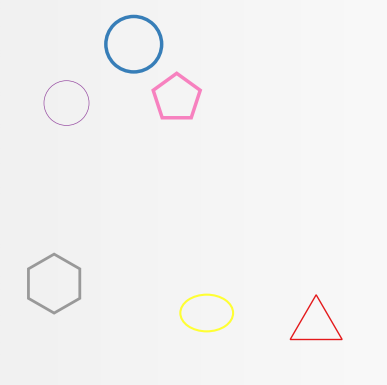[{"shape": "triangle", "thickness": 1, "radius": 0.39, "center": [0.816, 0.157]}, {"shape": "circle", "thickness": 2.5, "radius": 0.36, "center": [0.345, 0.885]}, {"shape": "circle", "thickness": 0.5, "radius": 0.29, "center": [0.172, 0.732]}, {"shape": "oval", "thickness": 1.5, "radius": 0.34, "center": [0.533, 0.187]}, {"shape": "pentagon", "thickness": 2.5, "radius": 0.32, "center": [0.456, 0.746]}, {"shape": "hexagon", "thickness": 2, "radius": 0.38, "center": [0.14, 0.263]}]